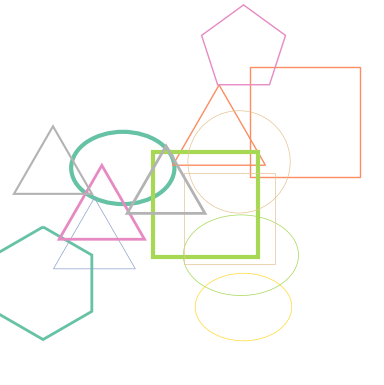[{"shape": "oval", "thickness": 3, "radius": 0.67, "center": [0.319, 0.564]}, {"shape": "hexagon", "thickness": 2, "radius": 0.73, "center": [0.112, 0.264]}, {"shape": "triangle", "thickness": 1, "radius": 0.69, "center": [0.569, 0.64]}, {"shape": "square", "thickness": 1, "radius": 0.71, "center": [0.792, 0.683]}, {"shape": "triangle", "thickness": 0.5, "radius": 0.61, "center": [0.245, 0.363]}, {"shape": "triangle", "thickness": 2, "radius": 0.64, "center": [0.265, 0.443]}, {"shape": "pentagon", "thickness": 1, "radius": 0.57, "center": [0.633, 0.873]}, {"shape": "oval", "thickness": 0.5, "radius": 0.75, "center": [0.626, 0.337]}, {"shape": "square", "thickness": 3, "radius": 0.69, "center": [0.533, 0.469]}, {"shape": "oval", "thickness": 0.5, "radius": 0.63, "center": [0.632, 0.203]}, {"shape": "square", "thickness": 0.5, "radius": 0.59, "center": [0.596, 0.432]}, {"shape": "circle", "thickness": 0.5, "radius": 0.66, "center": [0.621, 0.58]}, {"shape": "triangle", "thickness": 1.5, "radius": 0.59, "center": [0.138, 0.555]}, {"shape": "triangle", "thickness": 2, "radius": 0.58, "center": [0.431, 0.504]}]